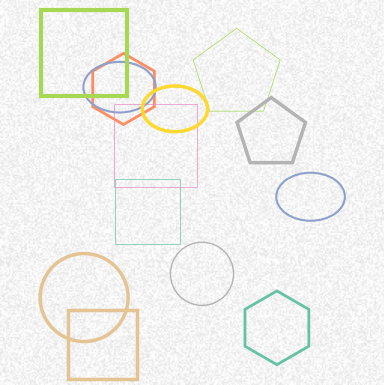[{"shape": "hexagon", "thickness": 2, "radius": 0.48, "center": [0.719, 0.149]}, {"shape": "square", "thickness": 0.5, "radius": 0.42, "center": [0.382, 0.451]}, {"shape": "hexagon", "thickness": 2, "radius": 0.46, "center": [0.321, 0.769]}, {"shape": "oval", "thickness": 1.5, "radius": 0.47, "center": [0.31, 0.774]}, {"shape": "oval", "thickness": 1.5, "radius": 0.45, "center": [0.807, 0.489]}, {"shape": "square", "thickness": 0.5, "radius": 0.54, "center": [0.403, 0.622]}, {"shape": "square", "thickness": 3, "radius": 0.56, "center": [0.219, 0.862]}, {"shape": "pentagon", "thickness": 0.5, "radius": 0.59, "center": [0.615, 0.808]}, {"shape": "oval", "thickness": 2.5, "radius": 0.42, "center": [0.454, 0.717]}, {"shape": "circle", "thickness": 2.5, "radius": 0.57, "center": [0.219, 0.227]}, {"shape": "square", "thickness": 2.5, "radius": 0.45, "center": [0.267, 0.106]}, {"shape": "circle", "thickness": 1, "radius": 0.41, "center": [0.525, 0.289]}, {"shape": "pentagon", "thickness": 2.5, "radius": 0.47, "center": [0.705, 0.653]}]